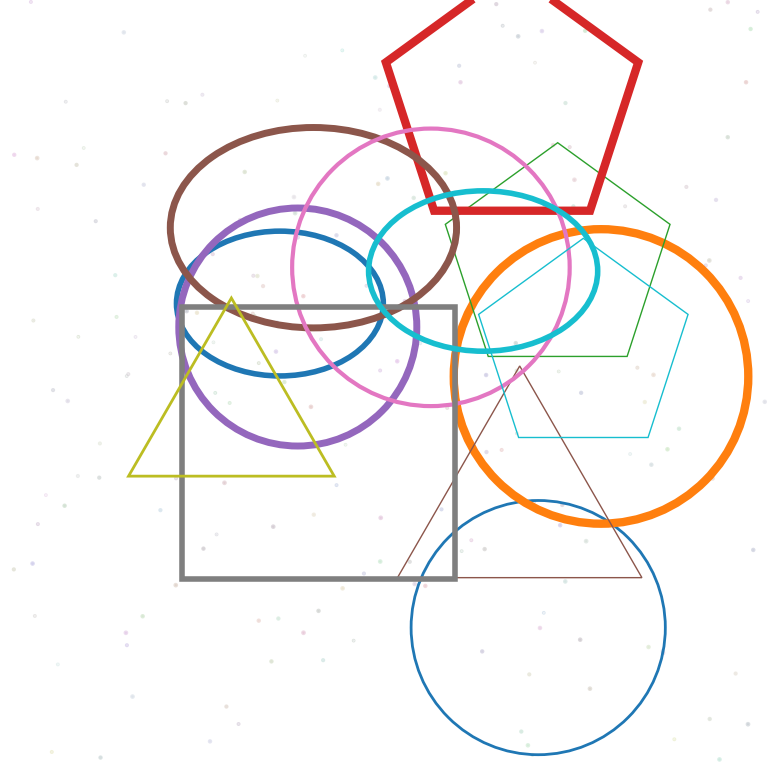[{"shape": "oval", "thickness": 2, "radius": 0.67, "center": [0.364, 0.606]}, {"shape": "circle", "thickness": 1, "radius": 0.83, "center": [0.699, 0.185]}, {"shape": "circle", "thickness": 3, "radius": 0.96, "center": [0.781, 0.511]}, {"shape": "pentagon", "thickness": 0.5, "radius": 0.77, "center": [0.724, 0.661]}, {"shape": "pentagon", "thickness": 3, "radius": 0.86, "center": [0.665, 0.866]}, {"shape": "circle", "thickness": 2.5, "radius": 0.77, "center": [0.387, 0.575]}, {"shape": "oval", "thickness": 2.5, "radius": 0.93, "center": [0.407, 0.704]}, {"shape": "triangle", "thickness": 0.5, "radius": 0.92, "center": [0.675, 0.341]}, {"shape": "circle", "thickness": 1.5, "radius": 0.9, "center": [0.56, 0.653]}, {"shape": "square", "thickness": 2, "radius": 0.88, "center": [0.414, 0.425]}, {"shape": "triangle", "thickness": 1, "radius": 0.77, "center": [0.3, 0.459]}, {"shape": "oval", "thickness": 2, "radius": 0.74, "center": [0.627, 0.648]}, {"shape": "pentagon", "thickness": 0.5, "radius": 0.71, "center": [0.758, 0.548]}]